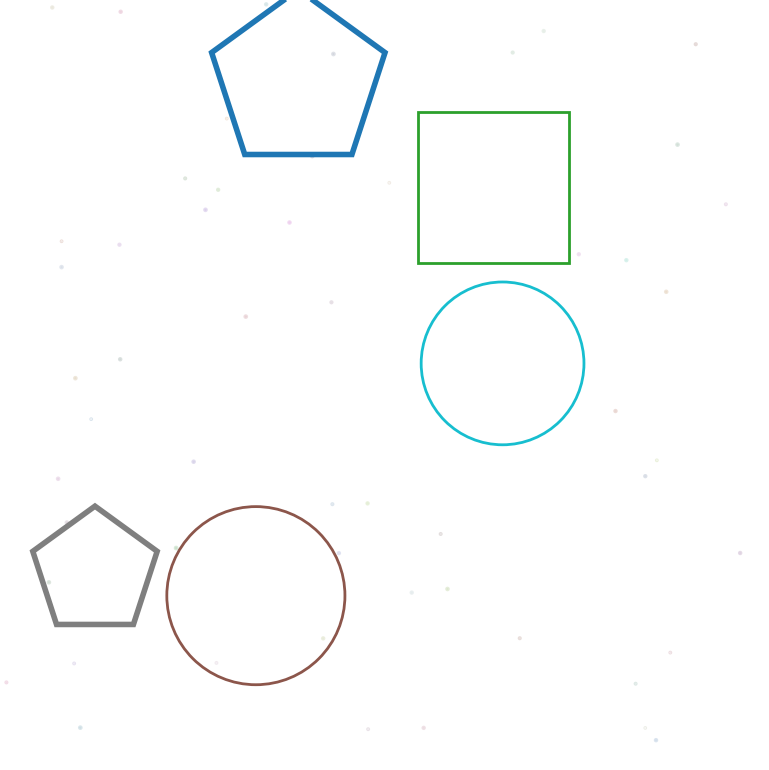[{"shape": "pentagon", "thickness": 2, "radius": 0.59, "center": [0.387, 0.895]}, {"shape": "square", "thickness": 1, "radius": 0.49, "center": [0.641, 0.756]}, {"shape": "circle", "thickness": 1, "radius": 0.58, "center": [0.332, 0.226]}, {"shape": "pentagon", "thickness": 2, "radius": 0.42, "center": [0.123, 0.258]}, {"shape": "circle", "thickness": 1, "radius": 0.53, "center": [0.653, 0.528]}]